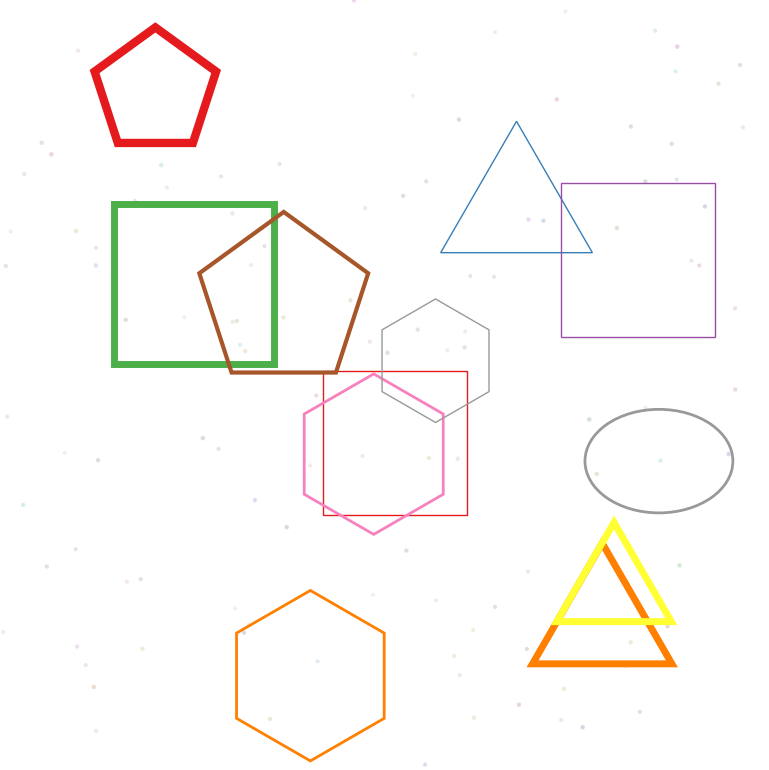[{"shape": "square", "thickness": 0.5, "radius": 0.47, "center": [0.513, 0.425]}, {"shape": "pentagon", "thickness": 3, "radius": 0.41, "center": [0.202, 0.881]}, {"shape": "triangle", "thickness": 0.5, "radius": 0.57, "center": [0.671, 0.729]}, {"shape": "square", "thickness": 2.5, "radius": 0.52, "center": [0.252, 0.631]}, {"shape": "square", "thickness": 0.5, "radius": 0.5, "center": [0.828, 0.663]}, {"shape": "hexagon", "thickness": 1, "radius": 0.55, "center": [0.403, 0.122]}, {"shape": "triangle", "thickness": 2.5, "radius": 0.52, "center": [0.782, 0.19]}, {"shape": "triangle", "thickness": 2.5, "radius": 0.43, "center": [0.797, 0.236]}, {"shape": "pentagon", "thickness": 1.5, "radius": 0.58, "center": [0.369, 0.609]}, {"shape": "hexagon", "thickness": 1, "radius": 0.52, "center": [0.485, 0.41]}, {"shape": "hexagon", "thickness": 0.5, "radius": 0.4, "center": [0.566, 0.532]}, {"shape": "oval", "thickness": 1, "radius": 0.48, "center": [0.856, 0.401]}]